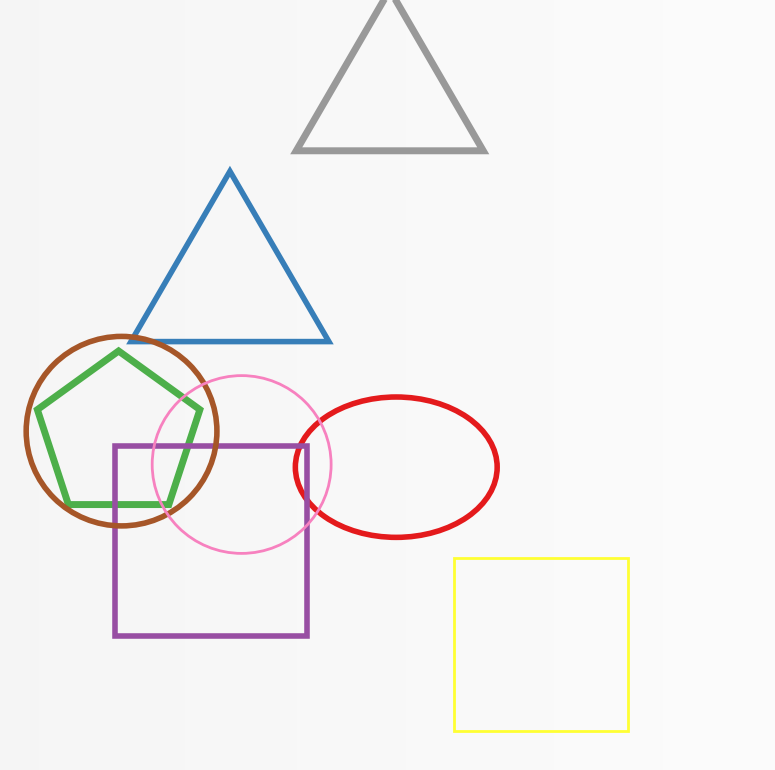[{"shape": "oval", "thickness": 2, "radius": 0.65, "center": [0.511, 0.393]}, {"shape": "triangle", "thickness": 2, "radius": 0.74, "center": [0.297, 0.63]}, {"shape": "pentagon", "thickness": 2.5, "radius": 0.55, "center": [0.153, 0.434]}, {"shape": "square", "thickness": 2, "radius": 0.62, "center": [0.272, 0.297]}, {"shape": "square", "thickness": 1, "radius": 0.56, "center": [0.698, 0.163]}, {"shape": "circle", "thickness": 2, "radius": 0.62, "center": [0.157, 0.44]}, {"shape": "circle", "thickness": 1, "radius": 0.58, "center": [0.312, 0.397]}, {"shape": "triangle", "thickness": 2.5, "radius": 0.7, "center": [0.503, 0.874]}]